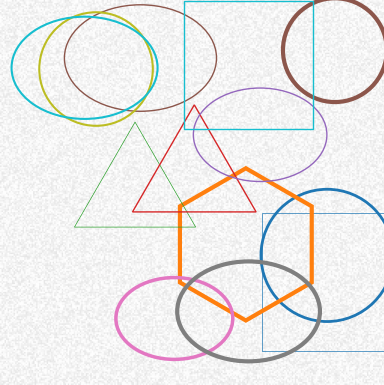[{"shape": "circle", "thickness": 2, "radius": 0.86, "center": [0.85, 0.337]}, {"shape": "square", "thickness": 0.5, "radius": 0.9, "center": [0.861, 0.268]}, {"shape": "hexagon", "thickness": 3, "radius": 0.99, "center": [0.639, 0.365]}, {"shape": "triangle", "thickness": 0.5, "radius": 0.91, "center": [0.351, 0.501]}, {"shape": "triangle", "thickness": 1, "radius": 0.93, "center": [0.505, 0.542]}, {"shape": "oval", "thickness": 1, "radius": 0.87, "center": [0.676, 0.65]}, {"shape": "oval", "thickness": 1, "radius": 0.99, "center": [0.365, 0.849]}, {"shape": "circle", "thickness": 3, "radius": 0.67, "center": [0.87, 0.87]}, {"shape": "oval", "thickness": 2.5, "radius": 0.76, "center": [0.453, 0.173]}, {"shape": "oval", "thickness": 3, "radius": 0.93, "center": [0.646, 0.191]}, {"shape": "circle", "thickness": 1.5, "radius": 0.74, "center": [0.249, 0.821]}, {"shape": "square", "thickness": 1, "radius": 0.84, "center": [0.646, 0.831]}, {"shape": "oval", "thickness": 1.5, "radius": 0.95, "center": [0.22, 0.824]}]